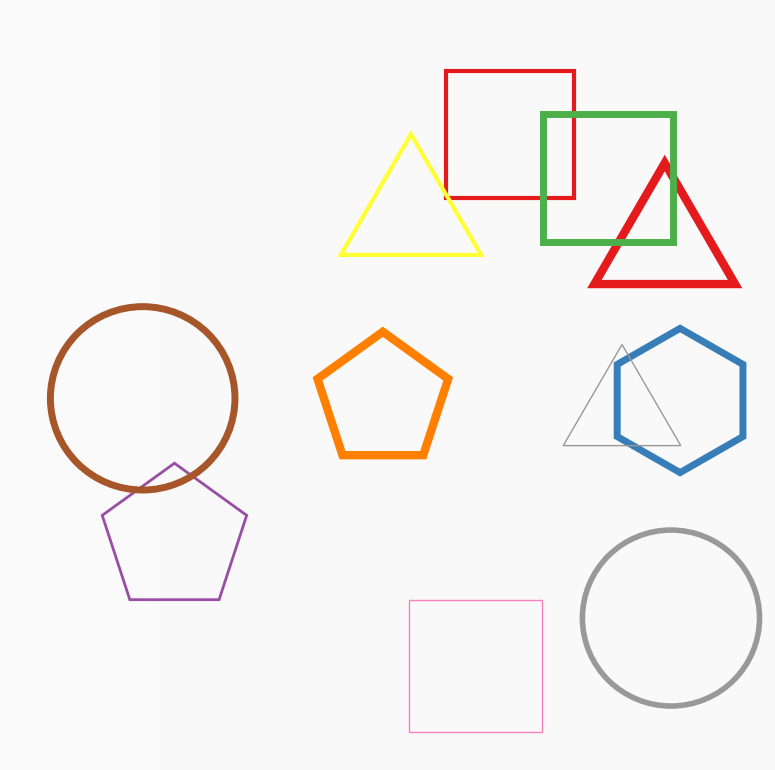[{"shape": "triangle", "thickness": 3, "radius": 0.52, "center": [0.858, 0.683]}, {"shape": "square", "thickness": 1.5, "radius": 0.41, "center": [0.658, 0.825]}, {"shape": "hexagon", "thickness": 2.5, "radius": 0.47, "center": [0.878, 0.48]}, {"shape": "square", "thickness": 2.5, "radius": 0.42, "center": [0.785, 0.769]}, {"shape": "pentagon", "thickness": 1, "radius": 0.49, "center": [0.225, 0.3]}, {"shape": "pentagon", "thickness": 3, "radius": 0.44, "center": [0.494, 0.481]}, {"shape": "triangle", "thickness": 1.5, "radius": 0.52, "center": [0.53, 0.721]}, {"shape": "circle", "thickness": 2.5, "radius": 0.6, "center": [0.184, 0.483]}, {"shape": "square", "thickness": 0.5, "radius": 0.43, "center": [0.613, 0.136]}, {"shape": "triangle", "thickness": 0.5, "radius": 0.44, "center": [0.803, 0.465]}, {"shape": "circle", "thickness": 2, "radius": 0.57, "center": [0.866, 0.197]}]